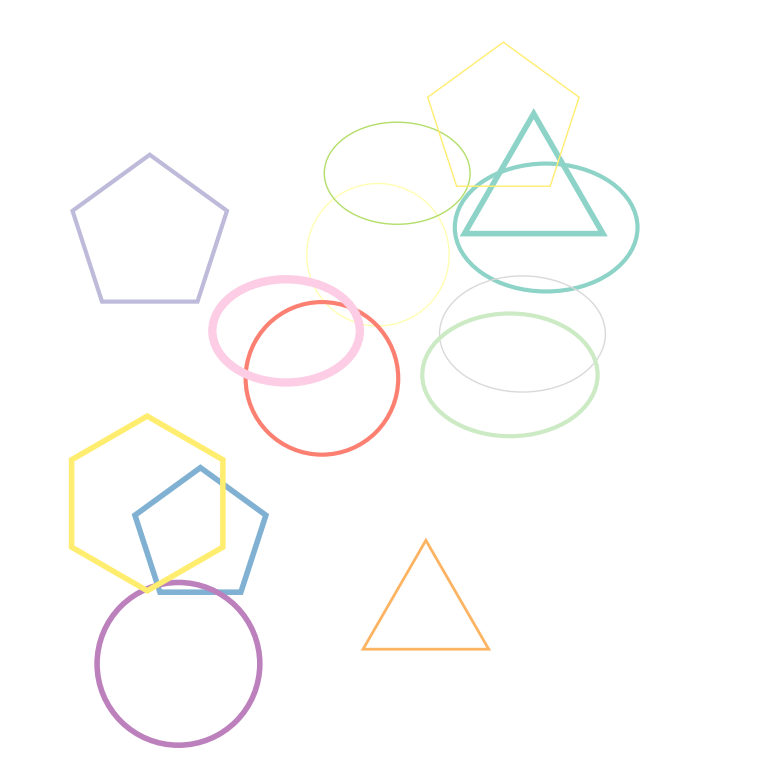[{"shape": "triangle", "thickness": 2, "radius": 0.52, "center": [0.693, 0.749]}, {"shape": "oval", "thickness": 1.5, "radius": 0.59, "center": [0.709, 0.705]}, {"shape": "circle", "thickness": 0.5, "radius": 0.46, "center": [0.491, 0.669]}, {"shape": "pentagon", "thickness": 1.5, "radius": 0.53, "center": [0.194, 0.694]}, {"shape": "circle", "thickness": 1.5, "radius": 0.5, "center": [0.418, 0.509]}, {"shape": "pentagon", "thickness": 2, "radius": 0.45, "center": [0.26, 0.303]}, {"shape": "triangle", "thickness": 1, "radius": 0.47, "center": [0.553, 0.204]}, {"shape": "oval", "thickness": 0.5, "radius": 0.47, "center": [0.516, 0.775]}, {"shape": "oval", "thickness": 3, "radius": 0.48, "center": [0.372, 0.57]}, {"shape": "oval", "thickness": 0.5, "radius": 0.54, "center": [0.678, 0.566]}, {"shape": "circle", "thickness": 2, "radius": 0.53, "center": [0.232, 0.138]}, {"shape": "oval", "thickness": 1.5, "radius": 0.57, "center": [0.662, 0.513]}, {"shape": "pentagon", "thickness": 0.5, "radius": 0.52, "center": [0.654, 0.842]}, {"shape": "hexagon", "thickness": 2, "radius": 0.57, "center": [0.191, 0.346]}]